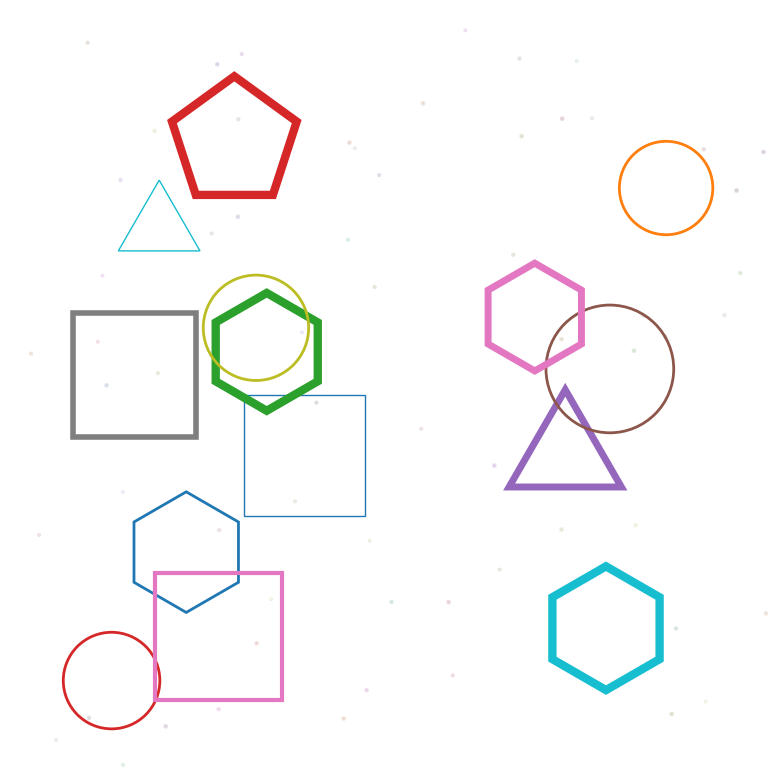[{"shape": "hexagon", "thickness": 1, "radius": 0.39, "center": [0.242, 0.283]}, {"shape": "square", "thickness": 0.5, "radius": 0.39, "center": [0.395, 0.408]}, {"shape": "circle", "thickness": 1, "radius": 0.3, "center": [0.865, 0.756]}, {"shape": "hexagon", "thickness": 3, "radius": 0.38, "center": [0.346, 0.543]}, {"shape": "pentagon", "thickness": 3, "radius": 0.43, "center": [0.304, 0.816]}, {"shape": "circle", "thickness": 1, "radius": 0.31, "center": [0.145, 0.116]}, {"shape": "triangle", "thickness": 2.5, "radius": 0.42, "center": [0.734, 0.41]}, {"shape": "circle", "thickness": 1, "radius": 0.41, "center": [0.792, 0.521]}, {"shape": "hexagon", "thickness": 2.5, "radius": 0.35, "center": [0.695, 0.588]}, {"shape": "square", "thickness": 1.5, "radius": 0.41, "center": [0.283, 0.173]}, {"shape": "square", "thickness": 2, "radius": 0.4, "center": [0.175, 0.513]}, {"shape": "circle", "thickness": 1, "radius": 0.34, "center": [0.332, 0.574]}, {"shape": "triangle", "thickness": 0.5, "radius": 0.31, "center": [0.207, 0.705]}, {"shape": "hexagon", "thickness": 3, "radius": 0.4, "center": [0.787, 0.184]}]